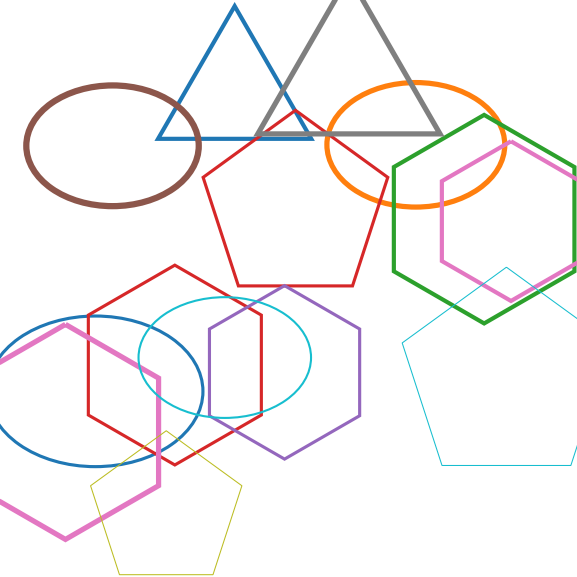[{"shape": "oval", "thickness": 1.5, "radius": 0.93, "center": [0.165, 0.322]}, {"shape": "triangle", "thickness": 2, "radius": 0.77, "center": [0.406, 0.835]}, {"shape": "oval", "thickness": 2.5, "radius": 0.77, "center": [0.72, 0.748]}, {"shape": "hexagon", "thickness": 2, "radius": 0.9, "center": [0.838, 0.62]}, {"shape": "pentagon", "thickness": 1.5, "radius": 0.84, "center": [0.512, 0.64]}, {"shape": "hexagon", "thickness": 1.5, "radius": 0.86, "center": [0.303, 0.367]}, {"shape": "hexagon", "thickness": 1.5, "radius": 0.75, "center": [0.493, 0.354]}, {"shape": "oval", "thickness": 3, "radius": 0.75, "center": [0.195, 0.747]}, {"shape": "hexagon", "thickness": 2, "radius": 0.69, "center": [0.885, 0.616]}, {"shape": "hexagon", "thickness": 2.5, "radius": 0.93, "center": [0.113, 0.251]}, {"shape": "triangle", "thickness": 2.5, "radius": 0.91, "center": [0.604, 0.858]}, {"shape": "pentagon", "thickness": 0.5, "radius": 0.69, "center": [0.288, 0.115]}, {"shape": "oval", "thickness": 1, "radius": 0.75, "center": [0.389, 0.38]}, {"shape": "pentagon", "thickness": 0.5, "radius": 0.95, "center": [0.877, 0.347]}]